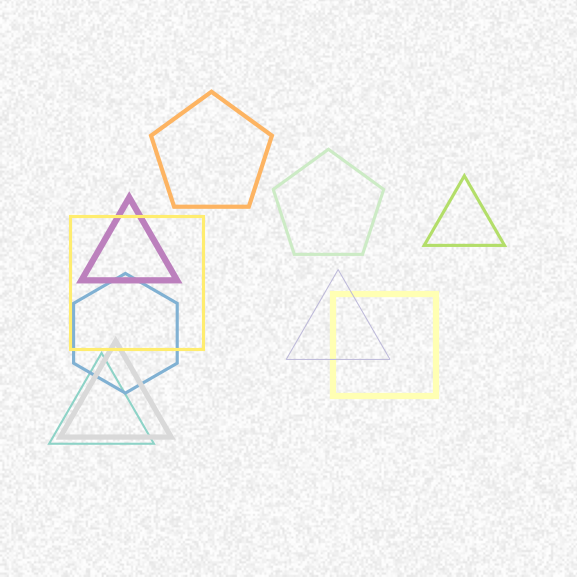[{"shape": "triangle", "thickness": 1, "radius": 0.52, "center": [0.176, 0.283]}, {"shape": "square", "thickness": 3, "radius": 0.45, "center": [0.665, 0.402]}, {"shape": "triangle", "thickness": 0.5, "radius": 0.52, "center": [0.585, 0.429]}, {"shape": "hexagon", "thickness": 1.5, "radius": 0.52, "center": [0.217, 0.422]}, {"shape": "pentagon", "thickness": 2, "radius": 0.55, "center": [0.366, 0.73]}, {"shape": "triangle", "thickness": 1.5, "radius": 0.4, "center": [0.804, 0.614]}, {"shape": "triangle", "thickness": 2.5, "radius": 0.55, "center": [0.2, 0.298]}, {"shape": "triangle", "thickness": 3, "radius": 0.48, "center": [0.224, 0.562]}, {"shape": "pentagon", "thickness": 1.5, "radius": 0.5, "center": [0.569, 0.64]}, {"shape": "square", "thickness": 1.5, "radius": 0.57, "center": [0.237, 0.51]}]